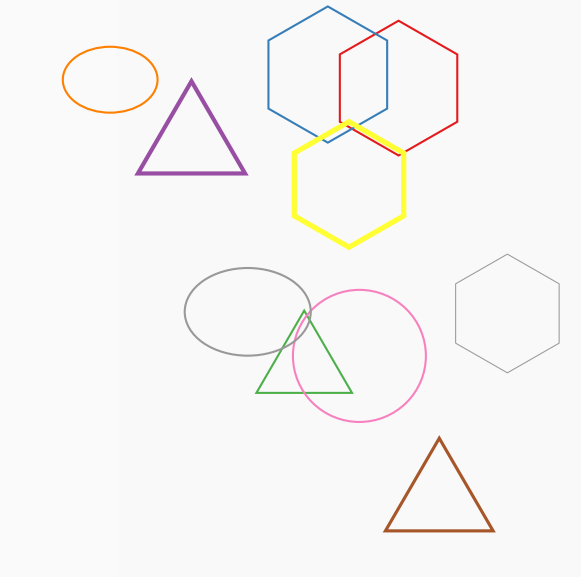[{"shape": "hexagon", "thickness": 1, "radius": 0.58, "center": [0.686, 0.847]}, {"shape": "hexagon", "thickness": 1, "radius": 0.59, "center": [0.564, 0.87]}, {"shape": "triangle", "thickness": 1, "radius": 0.47, "center": [0.523, 0.366]}, {"shape": "triangle", "thickness": 2, "radius": 0.53, "center": [0.329, 0.752]}, {"shape": "oval", "thickness": 1, "radius": 0.41, "center": [0.19, 0.861]}, {"shape": "hexagon", "thickness": 2.5, "radius": 0.54, "center": [0.6, 0.68]}, {"shape": "triangle", "thickness": 1.5, "radius": 0.53, "center": [0.756, 0.133]}, {"shape": "circle", "thickness": 1, "radius": 0.57, "center": [0.618, 0.383]}, {"shape": "oval", "thickness": 1, "radius": 0.54, "center": [0.426, 0.459]}, {"shape": "hexagon", "thickness": 0.5, "radius": 0.51, "center": [0.873, 0.456]}]